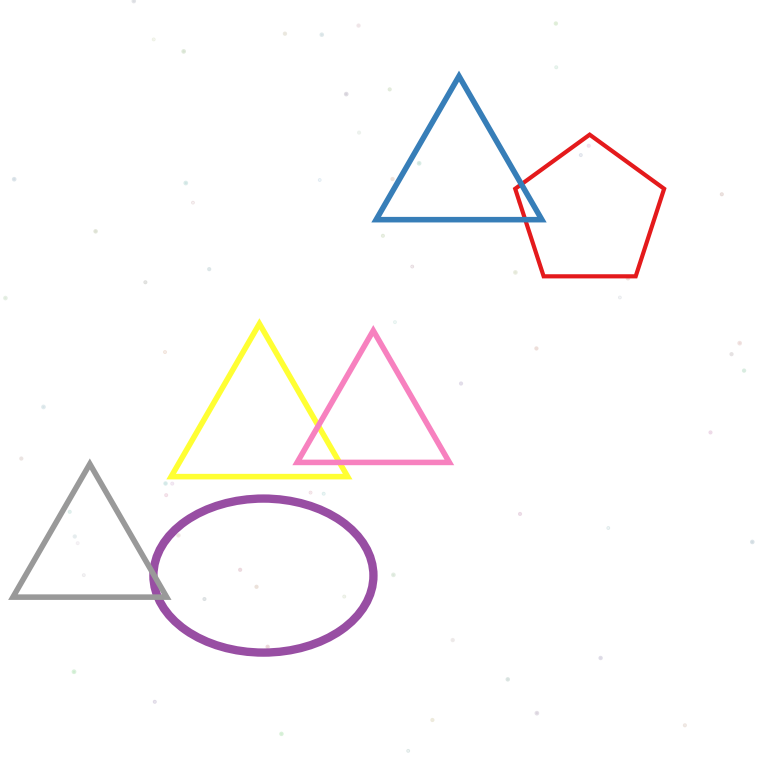[{"shape": "pentagon", "thickness": 1.5, "radius": 0.51, "center": [0.766, 0.723]}, {"shape": "triangle", "thickness": 2, "radius": 0.62, "center": [0.596, 0.777]}, {"shape": "oval", "thickness": 3, "radius": 0.71, "center": [0.342, 0.252]}, {"shape": "triangle", "thickness": 2, "radius": 0.66, "center": [0.337, 0.447]}, {"shape": "triangle", "thickness": 2, "radius": 0.57, "center": [0.485, 0.457]}, {"shape": "triangle", "thickness": 2, "radius": 0.58, "center": [0.117, 0.282]}]